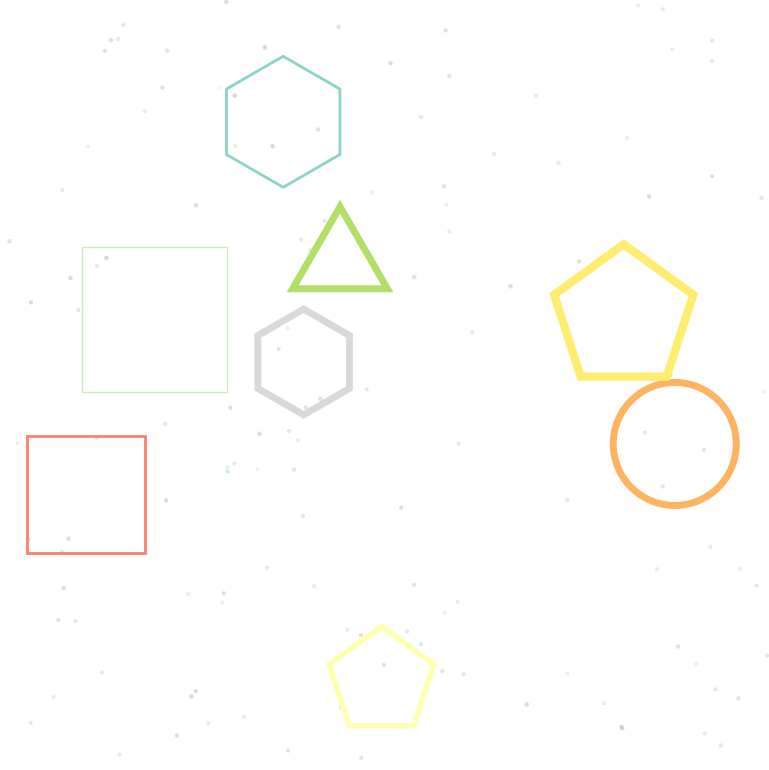[{"shape": "hexagon", "thickness": 1, "radius": 0.43, "center": [0.368, 0.842]}, {"shape": "pentagon", "thickness": 2, "radius": 0.36, "center": [0.495, 0.115]}, {"shape": "square", "thickness": 1, "radius": 0.38, "center": [0.111, 0.358]}, {"shape": "circle", "thickness": 2.5, "radius": 0.4, "center": [0.876, 0.423]}, {"shape": "triangle", "thickness": 2.5, "radius": 0.36, "center": [0.442, 0.661]}, {"shape": "hexagon", "thickness": 2.5, "radius": 0.34, "center": [0.394, 0.53]}, {"shape": "square", "thickness": 0.5, "radius": 0.47, "center": [0.2, 0.585]}, {"shape": "pentagon", "thickness": 3, "radius": 0.48, "center": [0.81, 0.588]}]